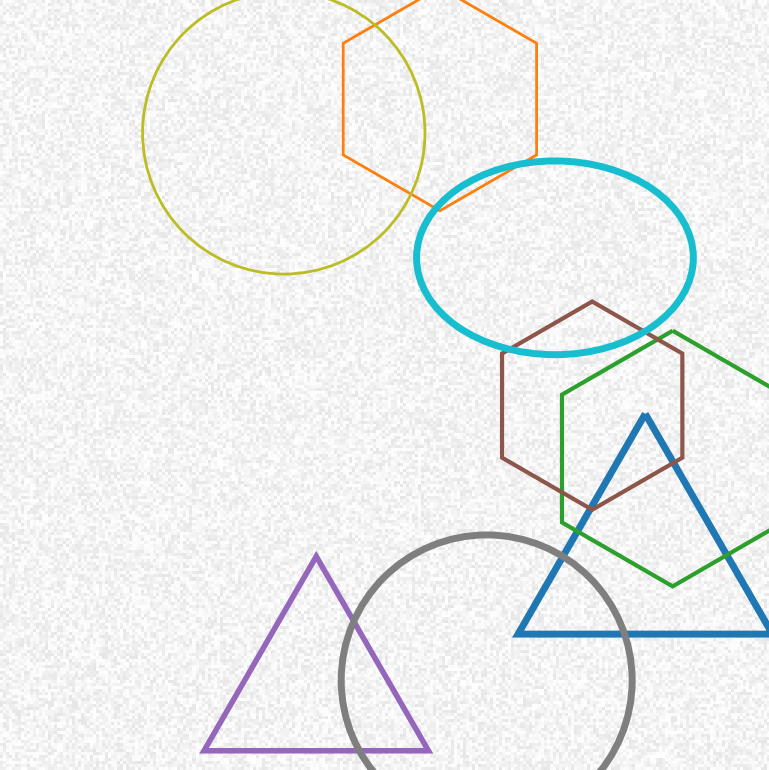[{"shape": "triangle", "thickness": 2.5, "radius": 0.95, "center": [0.838, 0.272]}, {"shape": "hexagon", "thickness": 1, "radius": 0.73, "center": [0.571, 0.871]}, {"shape": "hexagon", "thickness": 1.5, "radius": 0.83, "center": [0.874, 0.404]}, {"shape": "triangle", "thickness": 2, "radius": 0.84, "center": [0.411, 0.109]}, {"shape": "hexagon", "thickness": 1.5, "radius": 0.68, "center": [0.769, 0.473]}, {"shape": "circle", "thickness": 2.5, "radius": 0.94, "center": [0.632, 0.116]}, {"shape": "circle", "thickness": 1, "radius": 0.92, "center": [0.369, 0.827]}, {"shape": "oval", "thickness": 2.5, "radius": 0.9, "center": [0.721, 0.665]}]